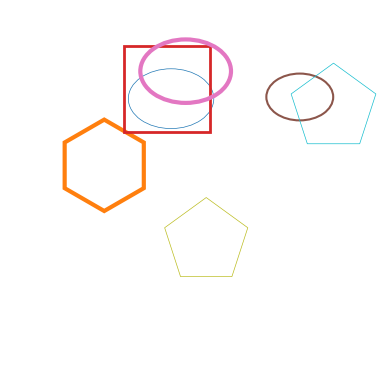[{"shape": "oval", "thickness": 0.5, "radius": 0.55, "center": [0.444, 0.744]}, {"shape": "hexagon", "thickness": 3, "radius": 0.59, "center": [0.271, 0.571]}, {"shape": "square", "thickness": 2, "radius": 0.56, "center": [0.434, 0.769]}, {"shape": "oval", "thickness": 1.5, "radius": 0.43, "center": [0.779, 0.748]}, {"shape": "oval", "thickness": 3, "radius": 0.59, "center": [0.482, 0.815]}, {"shape": "pentagon", "thickness": 0.5, "radius": 0.57, "center": [0.536, 0.373]}, {"shape": "pentagon", "thickness": 0.5, "radius": 0.58, "center": [0.866, 0.72]}]